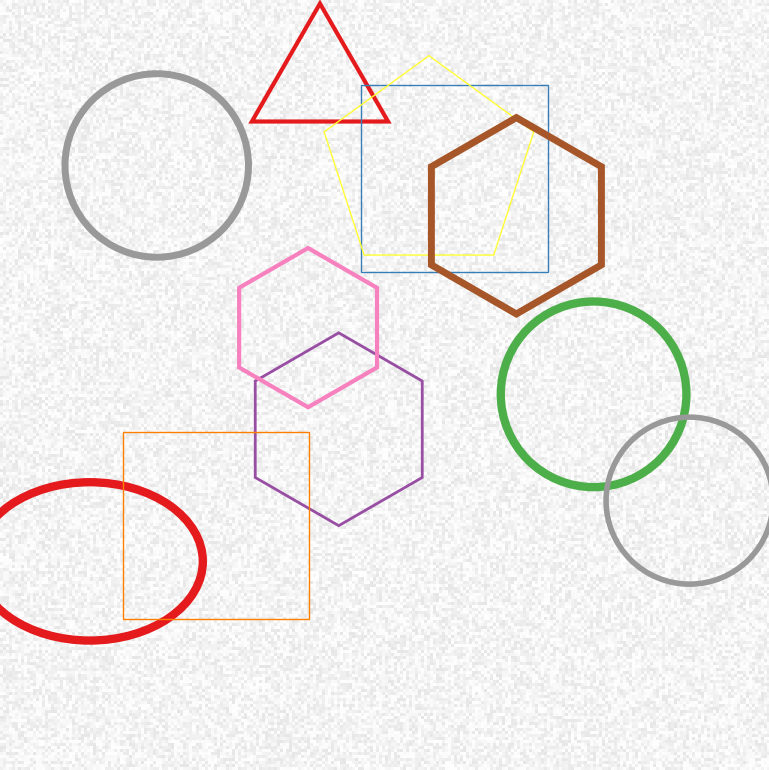[{"shape": "triangle", "thickness": 1.5, "radius": 0.51, "center": [0.416, 0.893]}, {"shape": "oval", "thickness": 3, "radius": 0.73, "center": [0.117, 0.271]}, {"shape": "square", "thickness": 0.5, "radius": 0.61, "center": [0.59, 0.768]}, {"shape": "circle", "thickness": 3, "radius": 0.6, "center": [0.771, 0.488]}, {"shape": "hexagon", "thickness": 1, "radius": 0.63, "center": [0.44, 0.443]}, {"shape": "square", "thickness": 0.5, "radius": 0.6, "center": [0.28, 0.317]}, {"shape": "pentagon", "thickness": 0.5, "radius": 0.72, "center": [0.557, 0.785]}, {"shape": "hexagon", "thickness": 2.5, "radius": 0.64, "center": [0.671, 0.72]}, {"shape": "hexagon", "thickness": 1.5, "radius": 0.52, "center": [0.4, 0.575]}, {"shape": "circle", "thickness": 2.5, "radius": 0.6, "center": [0.204, 0.785]}, {"shape": "circle", "thickness": 2, "radius": 0.54, "center": [0.896, 0.35]}]